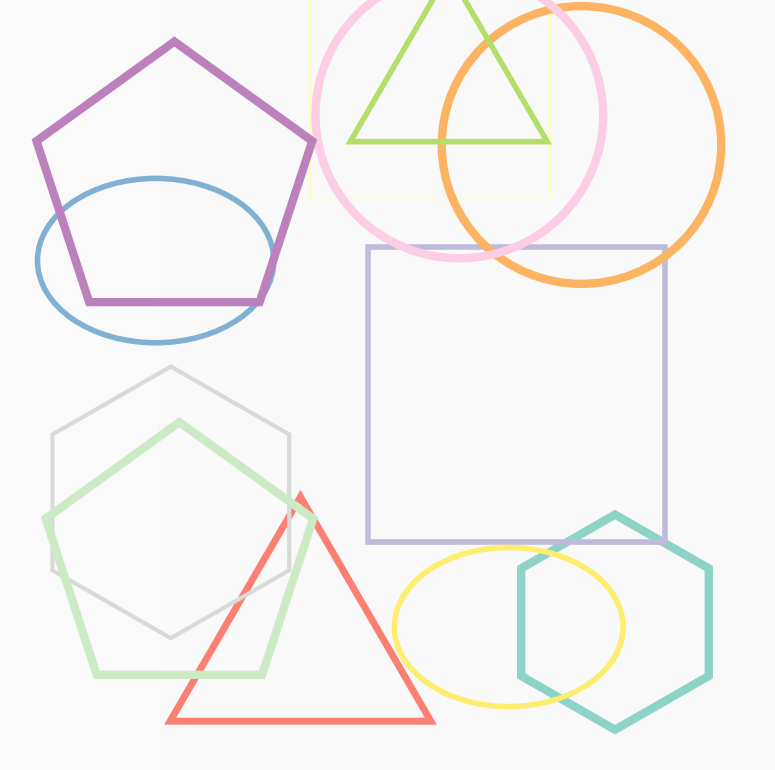[{"shape": "hexagon", "thickness": 3, "radius": 0.7, "center": [0.794, 0.192]}, {"shape": "square", "thickness": 0.5, "radius": 0.77, "center": [0.555, 0.898]}, {"shape": "square", "thickness": 2, "radius": 0.96, "center": [0.666, 0.487]}, {"shape": "triangle", "thickness": 2.5, "radius": 0.97, "center": [0.388, 0.16]}, {"shape": "oval", "thickness": 2, "radius": 0.76, "center": [0.201, 0.662]}, {"shape": "circle", "thickness": 3, "radius": 0.9, "center": [0.75, 0.812]}, {"shape": "triangle", "thickness": 2, "radius": 0.73, "center": [0.579, 0.889]}, {"shape": "circle", "thickness": 3, "radius": 0.93, "center": [0.593, 0.85]}, {"shape": "hexagon", "thickness": 1.5, "radius": 0.88, "center": [0.22, 0.348]}, {"shape": "pentagon", "thickness": 3, "radius": 0.94, "center": [0.225, 0.759]}, {"shape": "pentagon", "thickness": 3, "radius": 0.91, "center": [0.231, 0.27]}, {"shape": "oval", "thickness": 2, "radius": 0.74, "center": [0.656, 0.186]}]